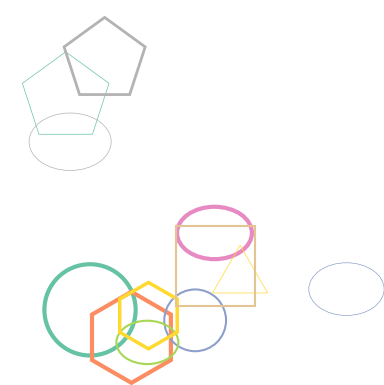[{"shape": "pentagon", "thickness": 0.5, "radius": 0.59, "center": [0.171, 0.747]}, {"shape": "circle", "thickness": 3, "radius": 0.59, "center": [0.234, 0.195]}, {"shape": "hexagon", "thickness": 3, "radius": 0.59, "center": [0.341, 0.124]}, {"shape": "oval", "thickness": 0.5, "radius": 0.49, "center": [0.9, 0.249]}, {"shape": "circle", "thickness": 1.5, "radius": 0.4, "center": [0.507, 0.168]}, {"shape": "oval", "thickness": 3, "radius": 0.49, "center": [0.557, 0.395]}, {"shape": "oval", "thickness": 1.5, "radius": 0.4, "center": [0.383, 0.111]}, {"shape": "triangle", "thickness": 0.5, "radius": 0.41, "center": [0.624, 0.28]}, {"shape": "hexagon", "thickness": 2.5, "radius": 0.43, "center": [0.386, 0.18]}, {"shape": "square", "thickness": 1.5, "radius": 0.52, "center": [0.56, 0.309]}, {"shape": "oval", "thickness": 0.5, "radius": 0.53, "center": [0.182, 0.632]}, {"shape": "pentagon", "thickness": 2, "radius": 0.55, "center": [0.272, 0.844]}]